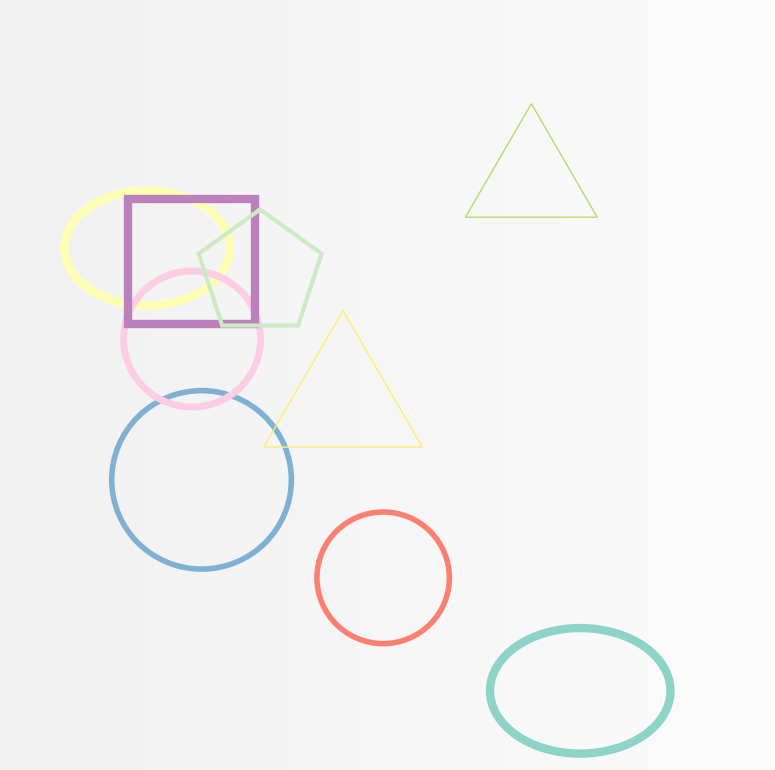[{"shape": "oval", "thickness": 3, "radius": 0.58, "center": [0.749, 0.103]}, {"shape": "oval", "thickness": 3, "radius": 0.53, "center": [0.19, 0.678]}, {"shape": "circle", "thickness": 2, "radius": 0.43, "center": [0.494, 0.25]}, {"shape": "circle", "thickness": 2, "radius": 0.58, "center": [0.26, 0.377]}, {"shape": "triangle", "thickness": 0.5, "radius": 0.49, "center": [0.686, 0.767]}, {"shape": "circle", "thickness": 2.5, "radius": 0.44, "center": [0.248, 0.56]}, {"shape": "square", "thickness": 3, "radius": 0.41, "center": [0.247, 0.66]}, {"shape": "pentagon", "thickness": 1.5, "radius": 0.42, "center": [0.336, 0.645]}, {"shape": "triangle", "thickness": 0.5, "radius": 0.59, "center": [0.443, 0.478]}]